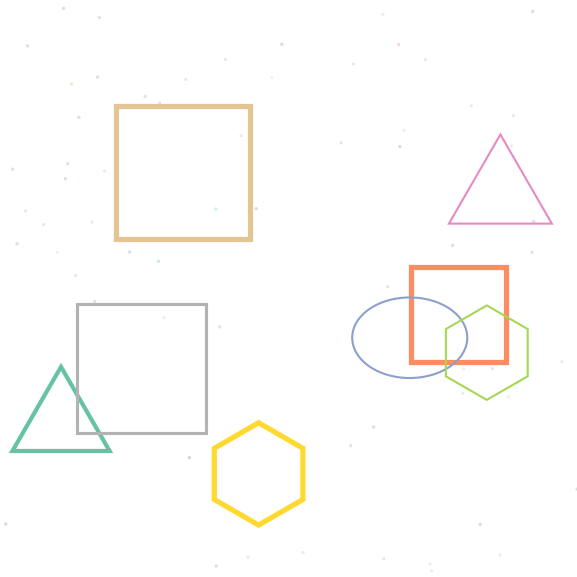[{"shape": "triangle", "thickness": 2, "radius": 0.49, "center": [0.106, 0.267]}, {"shape": "square", "thickness": 2.5, "radius": 0.41, "center": [0.794, 0.454]}, {"shape": "oval", "thickness": 1, "radius": 0.5, "center": [0.71, 0.414]}, {"shape": "triangle", "thickness": 1, "radius": 0.51, "center": [0.866, 0.663]}, {"shape": "hexagon", "thickness": 1, "radius": 0.41, "center": [0.843, 0.388]}, {"shape": "hexagon", "thickness": 2.5, "radius": 0.44, "center": [0.448, 0.179]}, {"shape": "square", "thickness": 2.5, "radius": 0.58, "center": [0.317, 0.7]}, {"shape": "square", "thickness": 1.5, "radius": 0.56, "center": [0.245, 0.361]}]